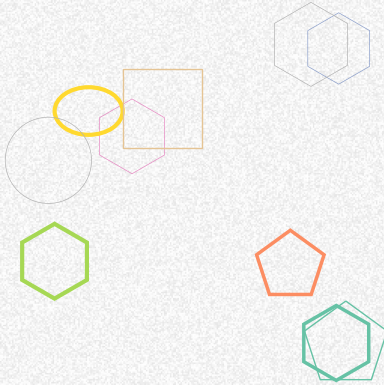[{"shape": "hexagon", "thickness": 2.5, "radius": 0.49, "center": [0.873, 0.109]}, {"shape": "pentagon", "thickness": 1, "radius": 0.56, "center": [0.898, 0.105]}, {"shape": "pentagon", "thickness": 2.5, "radius": 0.46, "center": [0.754, 0.31]}, {"shape": "hexagon", "thickness": 0.5, "radius": 0.46, "center": [0.88, 0.874]}, {"shape": "hexagon", "thickness": 0.5, "radius": 0.49, "center": [0.343, 0.646]}, {"shape": "hexagon", "thickness": 3, "radius": 0.49, "center": [0.142, 0.322]}, {"shape": "oval", "thickness": 3, "radius": 0.44, "center": [0.23, 0.712]}, {"shape": "square", "thickness": 1, "radius": 0.51, "center": [0.422, 0.719]}, {"shape": "circle", "thickness": 0.5, "radius": 0.56, "center": [0.126, 0.584]}, {"shape": "hexagon", "thickness": 0.5, "radius": 0.55, "center": [0.808, 0.885]}]